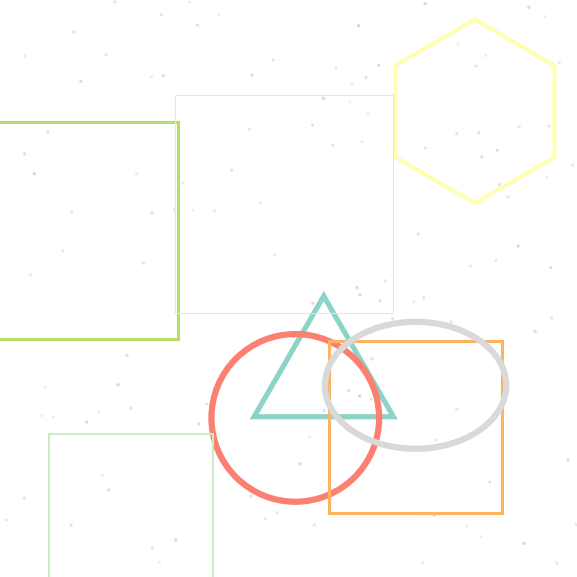[{"shape": "triangle", "thickness": 2.5, "radius": 0.7, "center": [0.561, 0.347]}, {"shape": "hexagon", "thickness": 2, "radius": 0.79, "center": [0.822, 0.806]}, {"shape": "circle", "thickness": 3, "radius": 0.73, "center": [0.511, 0.276]}, {"shape": "square", "thickness": 1.5, "radius": 0.75, "center": [0.719, 0.26]}, {"shape": "square", "thickness": 1.5, "radius": 0.94, "center": [0.121, 0.6]}, {"shape": "oval", "thickness": 3, "radius": 0.79, "center": [0.72, 0.332]}, {"shape": "square", "thickness": 1, "radius": 0.71, "center": [0.226, 0.106]}, {"shape": "square", "thickness": 0.5, "radius": 0.95, "center": [0.491, 0.646]}]